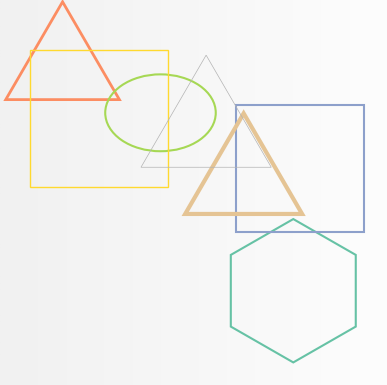[{"shape": "hexagon", "thickness": 1.5, "radius": 0.93, "center": [0.757, 0.245]}, {"shape": "triangle", "thickness": 2, "radius": 0.85, "center": [0.161, 0.826]}, {"shape": "square", "thickness": 1.5, "radius": 0.82, "center": [0.774, 0.562]}, {"shape": "oval", "thickness": 1.5, "radius": 0.71, "center": [0.414, 0.707]}, {"shape": "square", "thickness": 1, "radius": 0.89, "center": [0.255, 0.692]}, {"shape": "triangle", "thickness": 3, "radius": 0.87, "center": [0.629, 0.531]}, {"shape": "triangle", "thickness": 0.5, "radius": 0.97, "center": [0.532, 0.663]}]